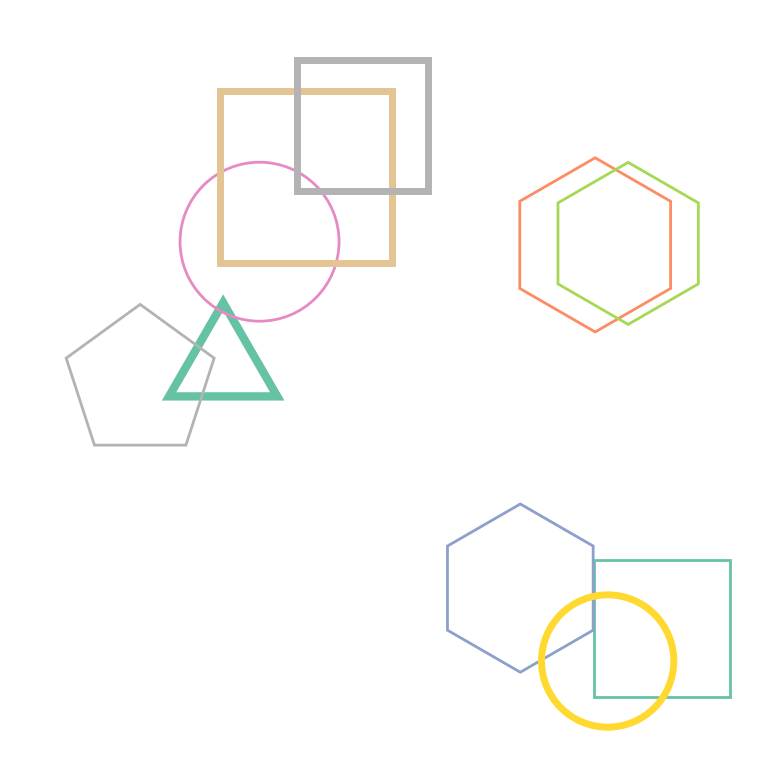[{"shape": "square", "thickness": 1, "radius": 0.44, "center": [0.86, 0.184]}, {"shape": "triangle", "thickness": 3, "radius": 0.41, "center": [0.29, 0.526]}, {"shape": "hexagon", "thickness": 1, "radius": 0.57, "center": [0.773, 0.682]}, {"shape": "hexagon", "thickness": 1, "radius": 0.55, "center": [0.676, 0.236]}, {"shape": "circle", "thickness": 1, "radius": 0.52, "center": [0.337, 0.686]}, {"shape": "hexagon", "thickness": 1, "radius": 0.53, "center": [0.816, 0.684]}, {"shape": "circle", "thickness": 2.5, "radius": 0.43, "center": [0.789, 0.142]}, {"shape": "square", "thickness": 2.5, "radius": 0.56, "center": [0.397, 0.77]}, {"shape": "pentagon", "thickness": 1, "radius": 0.51, "center": [0.182, 0.504]}, {"shape": "square", "thickness": 2.5, "radius": 0.43, "center": [0.471, 0.837]}]